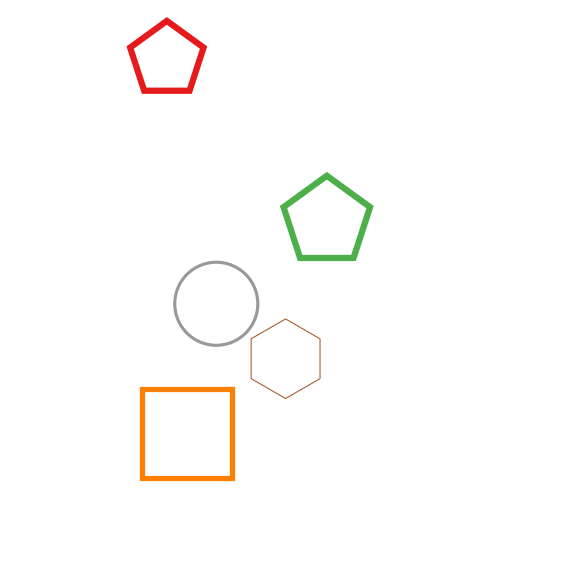[{"shape": "pentagon", "thickness": 3, "radius": 0.33, "center": [0.289, 0.896]}, {"shape": "pentagon", "thickness": 3, "radius": 0.39, "center": [0.566, 0.616]}, {"shape": "square", "thickness": 2.5, "radius": 0.39, "center": [0.324, 0.249]}, {"shape": "hexagon", "thickness": 0.5, "radius": 0.34, "center": [0.495, 0.378]}, {"shape": "circle", "thickness": 1.5, "radius": 0.36, "center": [0.375, 0.473]}]